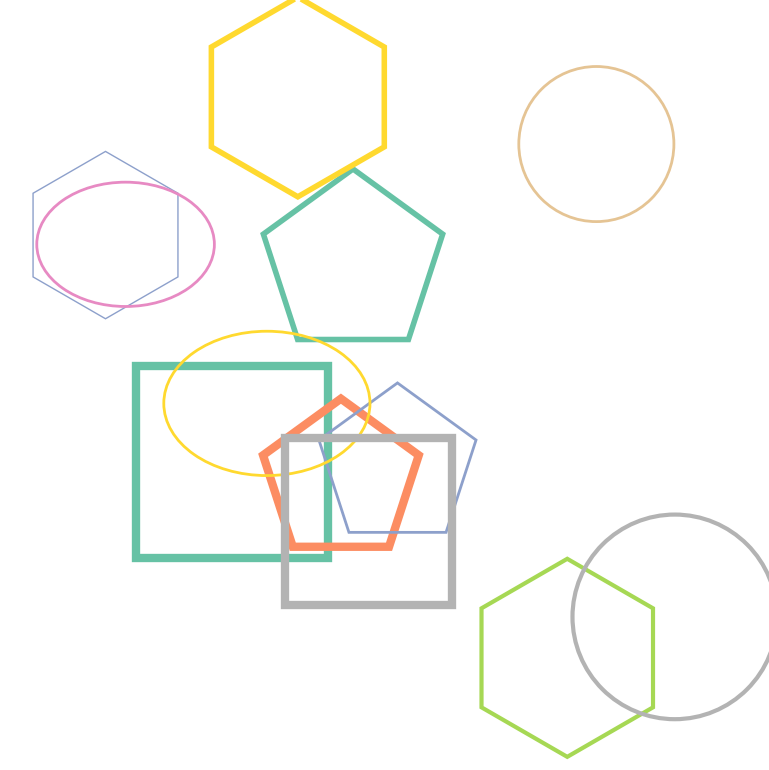[{"shape": "square", "thickness": 3, "radius": 0.62, "center": [0.301, 0.4]}, {"shape": "pentagon", "thickness": 2, "radius": 0.61, "center": [0.458, 0.658]}, {"shape": "pentagon", "thickness": 3, "radius": 0.53, "center": [0.443, 0.376]}, {"shape": "pentagon", "thickness": 1, "radius": 0.54, "center": [0.516, 0.395]}, {"shape": "hexagon", "thickness": 0.5, "radius": 0.54, "center": [0.137, 0.695]}, {"shape": "oval", "thickness": 1, "radius": 0.58, "center": [0.163, 0.683]}, {"shape": "hexagon", "thickness": 1.5, "radius": 0.64, "center": [0.737, 0.146]}, {"shape": "hexagon", "thickness": 2, "radius": 0.65, "center": [0.387, 0.874]}, {"shape": "oval", "thickness": 1, "radius": 0.67, "center": [0.347, 0.476]}, {"shape": "circle", "thickness": 1, "radius": 0.5, "center": [0.774, 0.813]}, {"shape": "circle", "thickness": 1.5, "radius": 0.66, "center": [0.876, 0.199]}, {"shape": "square", "thickness": 3, "radius": 0.54, "center": [0.479, 0.323]}]